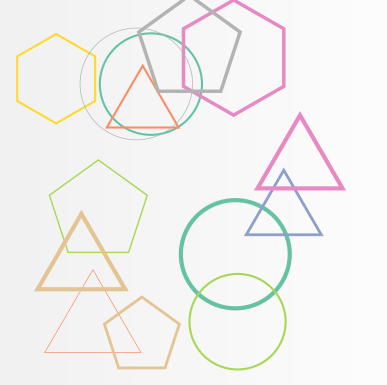[{"shape": "circle", "thickness": 1.5, "radius": 0.66, "center": [0.389, 0.782]}, {"shape": "circle", "thickness": 3, "radius": 0.7, "center": [0.607, 0.34]}, {"shape": "triangle", "thickness": 1.5, "radius": 0.54, "center": [0.368, 0.722]}, {"shape": "triangle", "thickness": 0.5, "radius": 0.72, "center": [0.24, 0.156]}, {"shape": "triangle", "thickness": 2, "radius": 0.56, "center": [0.732, 0.446]}, {"shape": "hexagon", "thickness": 2.5, "radius": 0.75, "center": [0.603, 0.85]}, {"shape": "triangle", "thickness": 3, "radius": 0.63, "center": [0.774, 0.574]}, {"shape": "circle", "thickness": 1.5, "radius": 0.62, "center": [0.613, 0.164]}, {"shape": "pentagon", "thickness": 1, "radius": 0.66, "center": [0.254, 0.452]}, {"shape": "hexagon", "thickness": 1.5, "radius": 0.58, "center": [0.145, 0.796]}, {"shape": "triangle", "thickness": 3, "radius": 0.65, "center": [0.21, 0.314]}, {"shape": "pentagon", "thickness": 2, "radius": 0.51, "center": [0.366, 0.127]}, {"shape": "pentagon", "thickness": 2.5, "radius": 0.69, "center": [0.489, 0.874]}, {"shape": "circle", "thickness": 0.5, "radius": 0.73, "center": [0.352, 0.782]}]